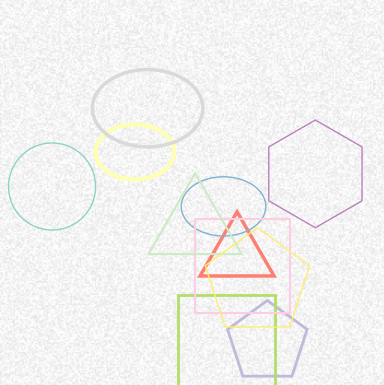[{"shape": "circle", "thickness": 1, "radius": 0.57, "center": [0.135, 0.516]}, {"shape": "oval", "thickness": 3, "radius": 0.51, "center": [0.35, 0.605]}, {"shape": "pentagon", "thickness": 2, "radius": 0.54, "center": [0.694, 0.111]}, {"shape": "triangle", "thickness": 2.5, "radius": 0.56, "center": [0.616, 0.339]}, {"shape": "oval", "thickness": 1, "radius": 0.55, "center": [0.581, 0.464]}, {"shape": "square", "thickness": 2, "radius": 0.63, "center": [0.588, 0.108]}, {"shape": "square", "thickness": 1.5, "radius": 0.61, "center": [0.63, 0.309]}, {"shape": "oval", "thickness": 2.5, "radius": 0.72, "center": [0.383, 0.719]}, {"shape": "hexagon", "thickness": 1, "radius": 0.7, "center": [0.819, 0.548]}, {"shape": "triangle", "thickness": 1.5, "radius": 0.7, "center": [0.507, 0.41]}, {"shape": "pentagon", "thickness": 1, "radius": 0.71, "center": [0.669, 0.266]}]